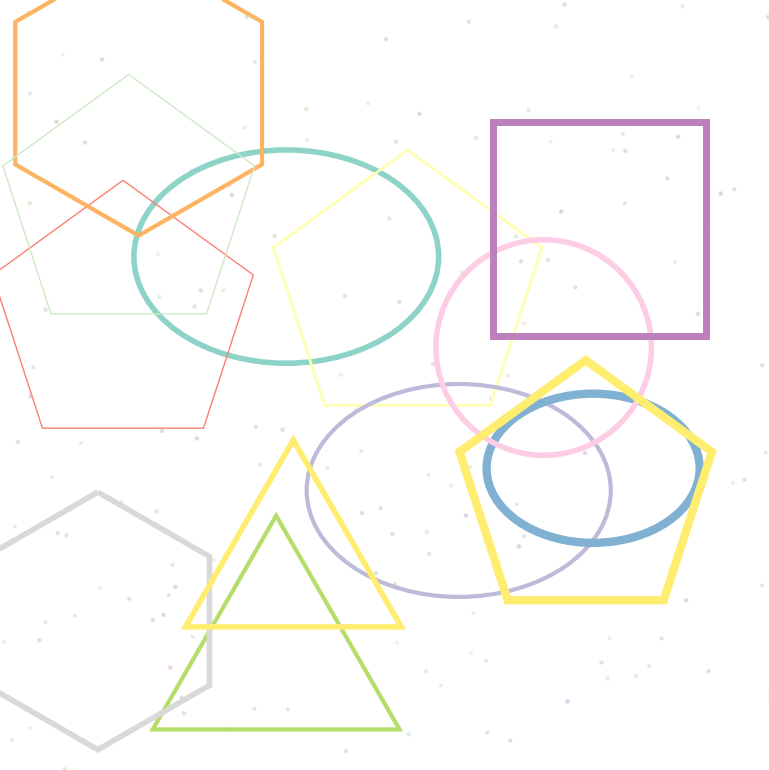[{"shape": "oval", "thickness": 2, "radius": 0.99, "center": [0.372, 0.667]}, {"shape": "pentagon", "thickness": 1, "radius": 0.92, "center": [0.529, 0.622]}, {"shape": "oval", "thickness": 1.5, "radius": 0.99, "center": [0.596, 0.363]}, {"shape": "pentagon", "thickness": 0.5, "radius": 0.89, "center": [0.16, 0.588]}, {"shape": "oval", "thickness": 3, "radius": 0.69, "center": [0.77, 0.392]}, {"shape": "hexagon", "thickness": 1.5, "radius": 0.93, "center": [0.18, 0.879]}, {"shape": "triangle", "thickness": 1.5, "radius": 0.93, "center": [0.359, 0.145]}, {"shape": "circle", "thickness": 2, "radius": 0.7, "center": [0.706, 0.549]}, {"shape": "hexagon", "thickness": 2, "radius": 0.84, "center": [0.127, 0.194]}, {"shape": "square", "thickness": 2.5, "radius": 0.69, "center": [0.778, 0.703]}, {"shape": "pentagon", "thickness": 0.5, "radius": 0.86, "center": [0.167, 0.731]}, {"shape": "triangle", "thickness": 2, "radius": 0.81, "center": [0.381, 0.267]}, {"shape": "pentagon", "thickness": 3, "radius": 0.86, "center": [0.761, 0.36]}]